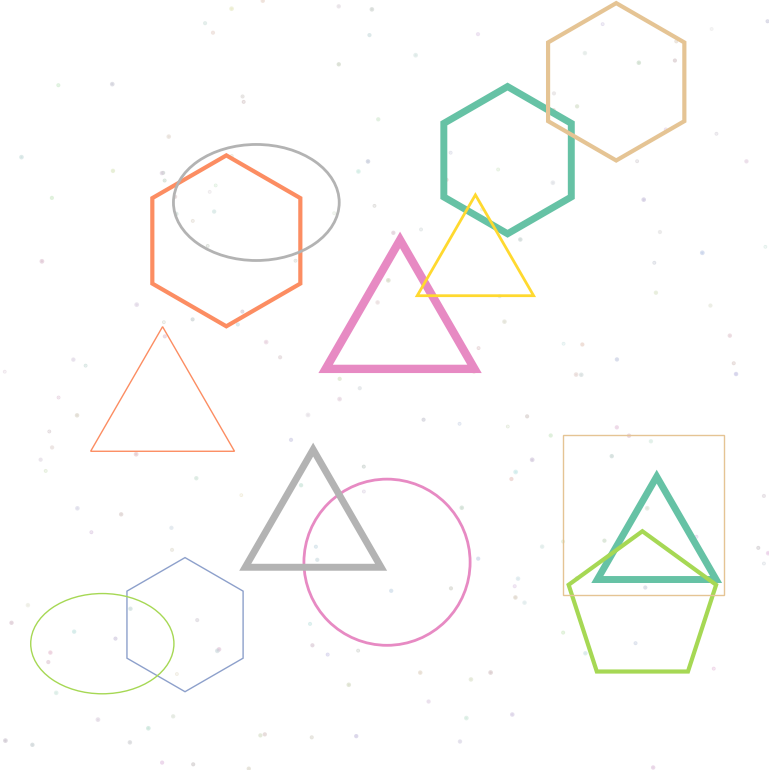[{"shape": "triangle", "thickness": 2.5, "radius": 0.45, "center": [0.853, 0.292]}, {"shape": "hexagon", "thickness": 2.5, "radius": 0.48, "center": [0.659, 0.792]}, {"shape": "hexagon", "thickness": 1.5, "radius": 0.55, "center": [0.294, 0.687]}, {"shape": "triangle", "thickness": 0.5, "radius": 0.54, "center": [0.211, 0.468]}, {"shape": "hexagon", "thickness": 0.5, "radius": 0.44, "center": [0.24, 0.189]}, {"shape": "circle", "thickness": 1, "radius": 0.54, "center": [0.503, 0.27]}, {"shape": "triangle", "thickness": 3, "radius": 0.56, "center": [0.52, 0.577]}, {"shape": "oval", "thickness": 0.5, "radius": 0.46, "center": [0.133, 0.164]}, {"shape": "pentagon", "thickness": 1.5, "radius": 0.5, "center": [0.834, 0.209]}, {"shape": "triangle", "thickness": 1, "radius": 0.44, "center": [0.617, 0.66]}, {"shape": "square", "thickness": 0.5, "radius": 0.52, "center": [0.836, 0.331]}, {"shape": "hexagon", "thickness": 1.5, "radius": 0.51, "center": [0.8, 0.894]}, {"shape": "oval", "thickness": 1, "radius": 0.54, "center": [0.333, 0.737]}, {"shape": "triangle", "thickness": 2.5, "radius": 0.51, "center": [0.407, 0.314]}]